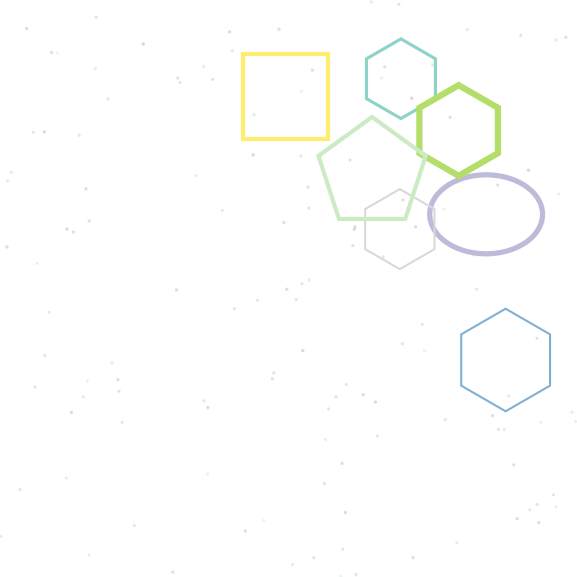[{"shape": "hexagon", "thickness": 1.5, "radius": 0.34, "center": [0.694, 0.863]}, {"shape": "oval", "thickness": 2.5, "radius": 0.49, "center": [0.842, 0.628]}, {"shape": "hexagon", "thickness": 1, "radius": 0.44, "center": [0.876, 0.376]}, {"shape": "hexagon", "thickness": 3, "radius": 0.39, "center": [0.794, 0.773]}, {"shape": "hexagon", "thickness": 1, "radius": 0.35, "center": [0.692, 0.602]}, {"shape": "pentagon", "thickness": 2, "radius": 0.49, "center": [0.644, 0.699]}, {"shape": "square", "thickness": 2, "radius": 0.37, "center": [0.494, 0.833]}]